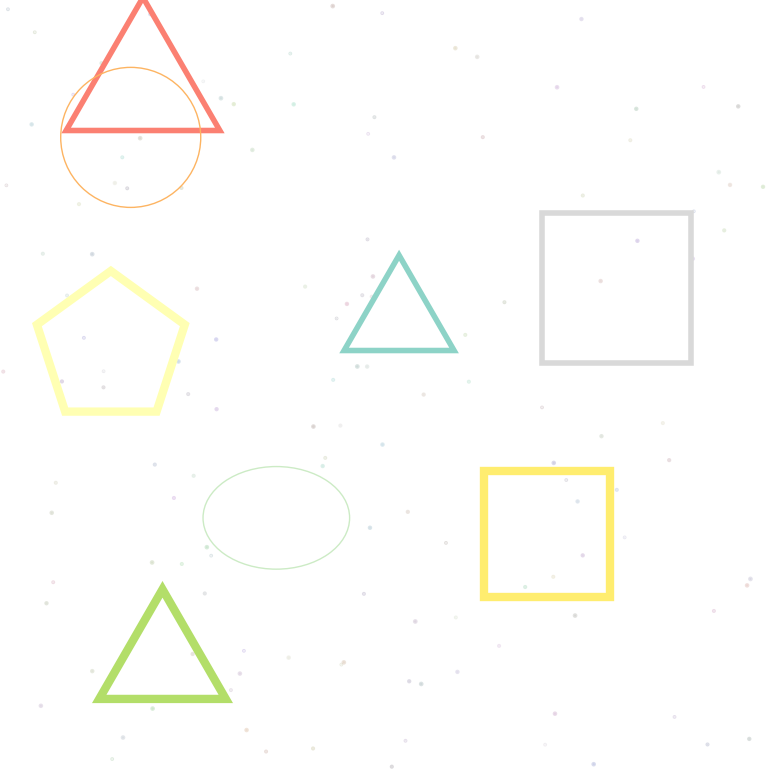[{"shape": "triangle", "thickness": 2, "radius": 0.41, "center": [0.518, 0.586]}, {"shape": "pentagon", "thickness": 3, "radius": 0.5, "center": [0.144, 0.547]}, {"shape": "triangle", "thickness": 2, "radius": 0.58, "center": [0.186, 0.888]}, {"shape": "circle", "thickness": 0.5, "radius": 0.45, "center": [0.17, 0.822]}, {"shape": "triangle", "thickness": 3, "radius": 0.47, "center": [0.211, 0.14]}, {"shape": "square", "thickness": 2, "radius": 0.48, "center": [0.8, 0.626]}, {"shape": "oval", "thickness": 0.5, "radius": 0.48, "center": [0.359, 0.327]}, {"shape": "square", "thickness": 3, "radius": 0.41, "center": [0.71, 0.306]}]